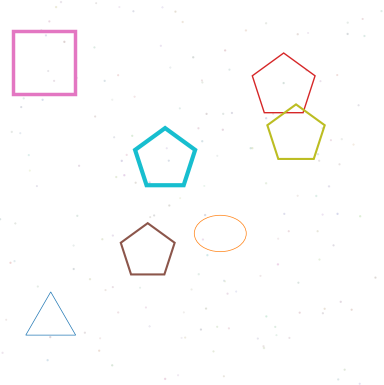[{"shape": "triangle", "thickness": 0.5, "radius": 0.37, "center": [0.132, 0.167]}, {"shape": "oval", "thickness": 0.5, "radius": 0.34, "center": [0.572, 0.394]}, {"shape": "pentagon", "thickness": 1, "radius": 0.43, "center": [0.737, 0.777]}, {"shape": "pentagon", "thickness": 1.5, "radius": 0.37, "center": [0.384, 0.347]}, {"shape": "square", "thickness": 2.5, "radius": 0.41, "center": [0.114, 0.838]}, {"shape": "pentagon", "thickness": 1.5, "radius": 0.39, "center": [0.769, 0.651]}, {"shape": "pentagon", "thickness": 3, "radius": 0.41, "center": [0.429, 0.585]}]